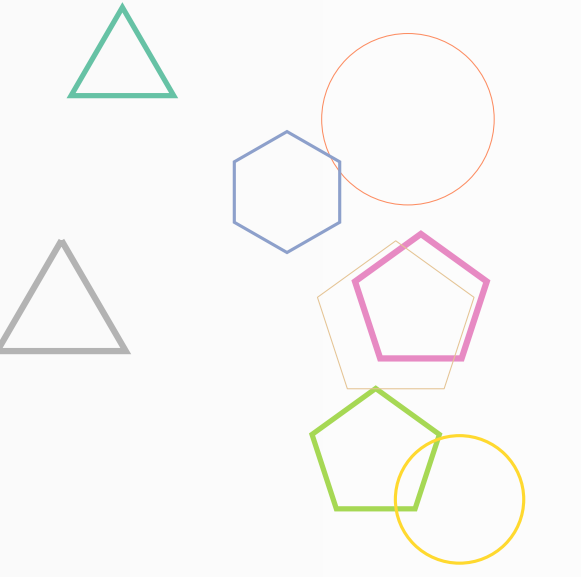[{"shape": "triangle", "thickness": 2.5, "radius": 0.51, "center": [0.211, 0.884]}, {"shape": "circle", "thickness": 0.5, "radius": 0.74, "center": [0.702, 0.793]}, {"shape": "hexagon", "thickness": 1.5, "radius": 0.52, "center": [0.494, 0.667]}, {"shape": "pentagon", "thickness": 3, "radius": 0.6, "center": [0.724, 0.475]}, {"shape": "pentagon", "thickness": 2.5, "radius": 0.58, "center": [0.646, 0.211]}, {"shape": "circle", "thickness": 1.5, "radius": 0.55, "center": [0.791, 0.134]}, {"shape": "pentagon", "thickness": 0.5, "radius": 0.71, "center": [0.681, 0.441]}, {"shape": "triangle", "thickness": 3, "radius": 0.64, "center": [0.106, 0.455]}]